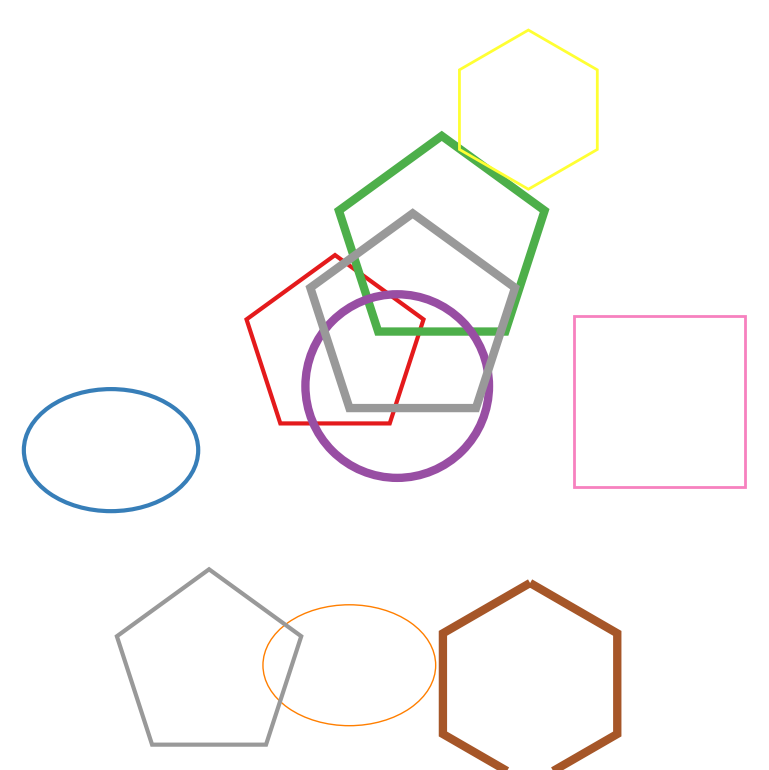[{"shape": "pentagon", "thickness": 1.5, "radius": 0.6, "center": [0.435, 0.548]}, {"shape": "oval", "thickness": 1.5, "radius": 0.57, "center": [0.144, 0.415]}, {"shape": "pentagon", "thickness": 3, "radius": 0.7, "center": [0.574, 0.683]}, {"shape": "circle", "thickness": 3, "radius": 0.6, "center": [0.516, 0.499]}, {"shape": "oval", "thickness": 0.5, "radius": 0.56, "center": [0.454, 0.136]}, {"shape": "hexagon", "thickness": 1, "radius": 0.52, "center": [0.686, 0.858]}, {"shape": "hexagon", "thickness": 3, "radius": 0.65, "center": [0.688, 0.112]}, {"shape": "square", "thickness": 1, "radius": 0.55, "center": [0.857, 0.478]}, {"shape": "pentagon", "thickness": 3, "radius": 0.7, "center": [0.536, 0.583]}, {"shape": "pentagon", "thickness": 1.5, "radius": 0.63, "center": [0.272, 0.135]}]